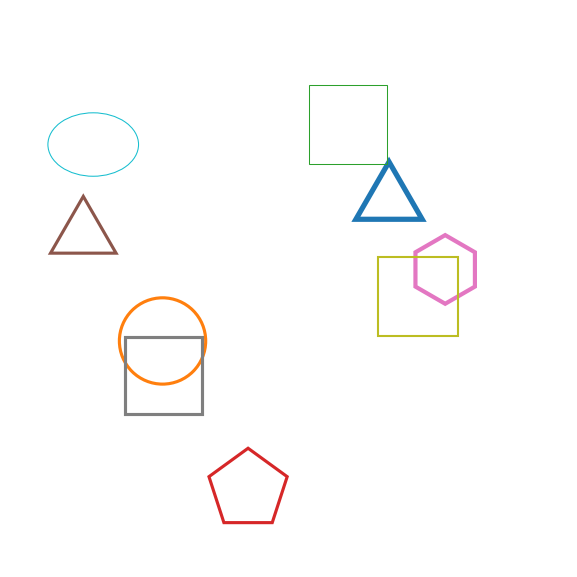[{"shape": "triangle", "thickness": 2.5, "radius": 0.33, "center": [0.674, 0.653]}, {"shape": "circle", "thickness": 1.5, "radius": 0.37, "center": [0.281, 0.409]}, {"shape": "square", "thickness": 0.5, "radius": 0.34, "center": [0.602, 0.783]}, {"shape": "pentagon", "thickness": 1.5, "radius": 0.36, "center": [0.43, 0.152]}, {"shape": "triangle", "thickness": 1.5, "radius": 0.33, "center": [0.144, 0.594]}, {"shape": "hexagon", "thickness": 2, "radius": 0.3, "center": [0.771, 0.533]}, {"shape": "square", "thickness": 1.5, "radius": 0.33, "center": [0.283, 0.349]}, {"shape": "square", "thickness": 1, "radius": 0.34, "center": [0.724, 0.486]}, {"shape": "oval", "thickness": 0.5, "radius": 0.39, "center": [0.161, 0.749]}]